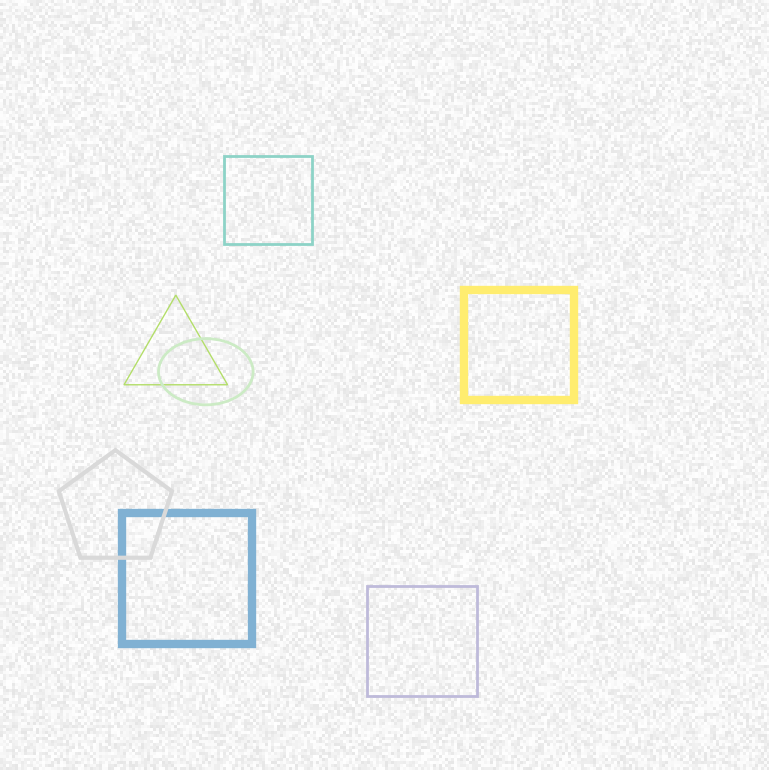[{"shape": "square", "thickness": 1, "radius": 0.29, "center": [0.348, 0.74]}, {"shape": "square", "thickness": 1, "radius": 0.36, "center": [0.548, 0.168]}, {"shape": "square", "thickness": 3, "radius": 0.42, "center": [0.243, 0.249]}, {"shape": "triangle", "thickness": 0.5, "radius": 0.39, "center": [0.228, 0.539]}, {"shape": "pentagon", "thickness": 1.5, "radius": 0.39, "center": [0.15, 0.338]}, {"shape": "oval", "thickness": 1, "radius": 0.31, "center": [0.267, 0.517]}, {"shape": "square", "thickness": 3, "radius": 0.36, "center": [0.674, 0.552]}]